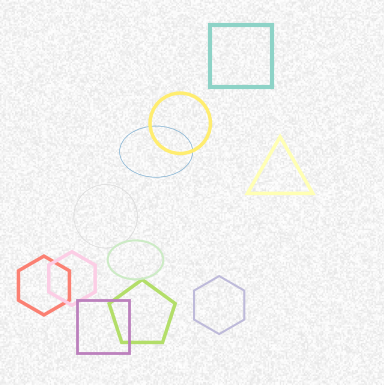[{"shape": "square", "thickness": 3, "radius": 0.4, "center": [0.627, 0.854]}, {"shape": "triangle", "thickness": 2.5, "radius": 0.49, "center": [0.728, 0.547]}, {"shape": "hexagon", "thickness": 1.5, "radius": 0.38, "center": [0.569, 0.208]}, {"shape": "hexagon", "thickness": 2.5, "radius": 0.38, "center": [0.114, 0.258]}, {"shape": "oval", "thickness": 0.5, "radius": 0.47, "center": [0.406, 0.606]}, {"shape": "pentagon", "thickness": 2.5, "radius": 0.45, "center": [0.369, 0.184]}, {"shape": "hexagon", "thickness": 2.5, "radius": 0.35, "center": [0.187, 0.277]}, {"shape": "circle", "thickness": 0.5, "radius": 0.41, "center": [0.274, 0.438]}, {"shape": "square", "thickness": 2, "radius": 0.34, "center": [0.268, 0.153]}, {"shape": "oval", "thickness": 1.5, "radius": 0.36, "center": [0.352, 0.325]}, {"shape": "circle", "thickness": 2.5, "radius": 0.39, "center": [0.468, 0.68]}]